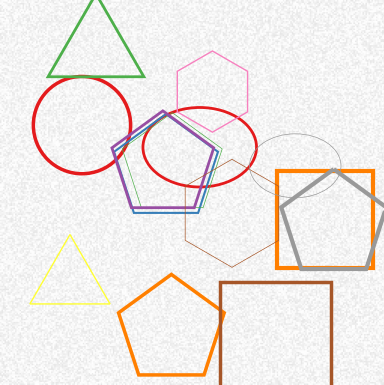[{"shape": "oval", "thickness": 2, "radius": 0.74, "center": [0.519, 0.618]}, {"shape": "circle", "thickness": 2.5, "radius": 0.63, "center": [0.213, 0.675]}, {"shape": "pentagon", "thickness": 1.5, "radius": 0.71, "center": [0.431, 0.562]}, {"shape": "pentagon", "thickness": 0.5, "radius": 0.68, "center": [0.447, 0.571]}, {"shape": "triangle", "thickness": 2, "radius": 0.72, "center": [0.249, 0.872]}, {"shape": "pentagon", "thickness": 2, "radius": 0.7, "center": [0.423, 0.573]}, {"shape": "square", "thickness": 3, "radius": 0.63, "center": [0.844, 0.431]}, {"shape": "pentagon", "thickness": 2.5, "radius": 0.72, "center": [0.445, 0.143]}, {"shape": "triangle", "thickness": 1, "radius": 0.6, "center": [0.182, 0.271]}, {"shape": "square", "thickness": 2.5, "radius": 0.72, "center": [0.716, 0.124]}, {"shape": "hexagon", "thickness": 0.5, "radius": 0.7, "center": [0.603, 0.446]}, {"shape": "hexagon", "thickness": 1, "radius": 0.53, "center": [0.552, 0.762]}, {"shape": "pentagon", "thickness": 3, "radius": 0.72, "center": [0.867, 0.417]}, {"shape": "oval", "thickness": 0.5, "radius": 0.59, "center": [0.767, 0.569]}]